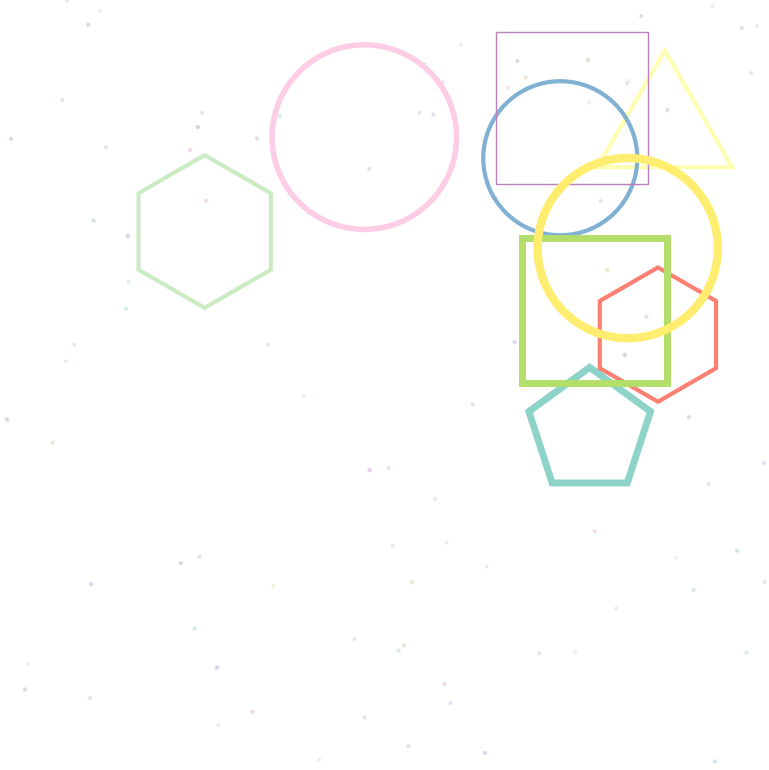[{"shape": "pentagon", "thickness": 2.5, "radius": 0.42, "center": [0.766, 0.44]}, {"shape": "triangle", "thickness": 1.5, "radius": 0.51, "center": [0.863, 0.833]}, {"shape": "hexagon", "thickness": 1.5, "radius": 0.44, "center": [0.854, 0.565]}, {"shape": "circle", "thickness": 1.5, "radius": 0.5, "center": [0.728, 0.795]}, {"shape": "square", "thickness": 2.5, "radius": 0.47, "center": [0.772, 0.597]}, {"shape": "circle", "thickness": 2, "radius": 0.6, "center": [0.473, 0.822]}, {"shape": "square", "thickness": 0.5, "radius": 0.49, "center": [0.743, 0.86]}, {"shape": "hexagon", "thickness": 1.5, "radius": 0.5, "center": [0.266, 0.699]}, {"shape": "circle", "thickness": 3, "radius": 0.59, "center": [0.815, 0.678]}]